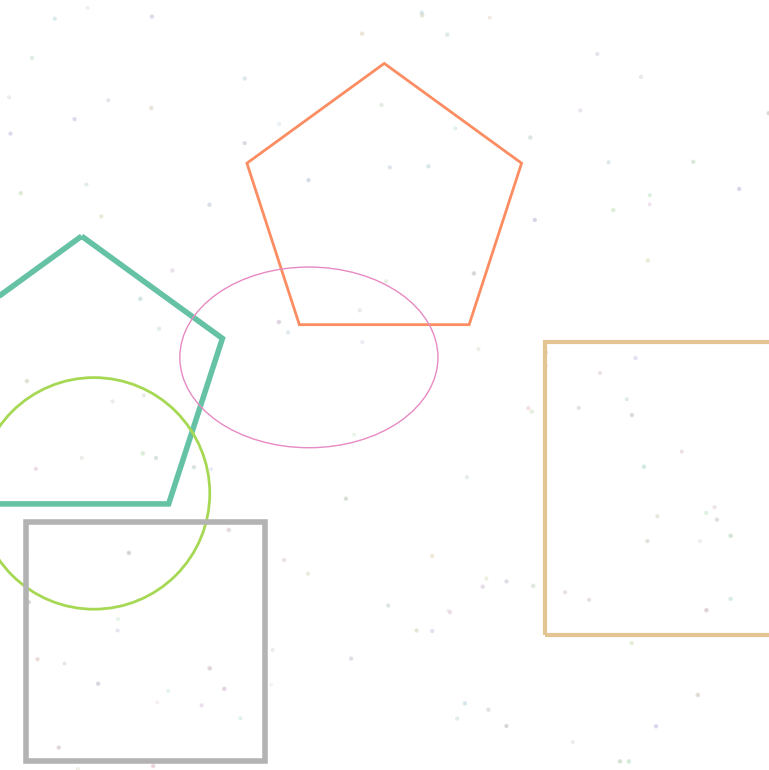[{"shape": "pentagon", "thickness": 2, "radius": 0.96, "center": [0.106, 0.501]}, {"shape": "pentagon", "thickness": 1, "radius": 0.94, "center": [0.499, 0.73]}, {"shape": "oval", "thickness": 0.5, "radius": 0.84, "center": [0.401, 0.536]}, {"shape": "circle", "thickness": 1, "radius": 0.75, "center": [0.122, 0.359]}, {"shape": "square", "thickness": 1.5, "radius": 0.95, "center": [0.898, 0.366]}, {"shape": "square", "thickness": 2, "radius": 0.78, "center": [0.189, 0.167]}]